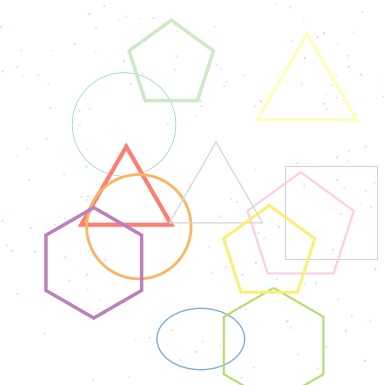[{"shape": "circle", "thickness": 0.5, "radius": 0.67, "center": [0.322, 0.677]}, {"shape": "triangle", "thickness": 2, "radius": 0.74, "center": [0.797, 0.763]}, {"shape": "square", "thickness": 0.5, "radius": 0.6, "center": [0.86, 0.449]}, {"shape": "triangle", "thickness": 3, "radius": 0.68, "center": [0.328, 0.484]}, {"shape": "oval", "thickness": 1, "radius": 0.57, "center": [0.522, 0.119]}, {"shape": "circle", "thickness": 2, "radius": 0.68, "center": [0.361, 0.411]}, {"shape": "hexagon", "thickness": 1.5, "radius": 0.75, "center": [0.711, 0.103]}, {"shape": "pentagon", "thickness": 1.5, "radius": 0.73, "center": [0.781, 0.407]}, {"shape": "triangle", "thickness": 1, "radius": 0.7, "center": [0.561, 0.491]}, {"shape": "hexagon", "thickness": 2.5, "radius": 0.72, "center": [0.244, 0.317]}, {"shape": "pentagon", "thickness": 2.5, "radius": 0.58, "center": [0.445, 0.832]}, {"shape": "pentagon", "thickness": 2, "radius": 0.62, "center": [0.699, 0.342]}]